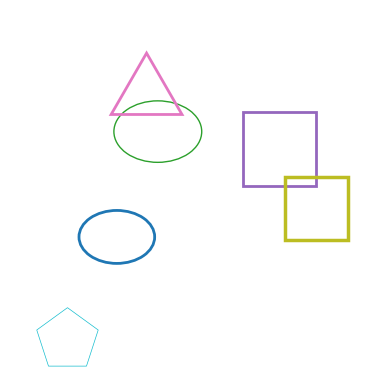[{"shape": "oval", "thickness": 2, "radius": 0.49, "center": [0.303, 0.385]}, {"shape": "oval", "thickness": 1, "radius": 0.57, "center": [0.41, 0.658]}, {"shape": "square", "thickness": 2, "radius": 0.48, "center": [0.726, 0.613]}, {"shape": "triangle", "thickness": 2, "radius": 0.53, "center": [0.381, 0.756]}, {"shape": "square", "thickness": 2.5, "radius": 0.41, "center": [0.822, 0.459]}, {"shape": "pentagon", "thickness": 0.5, "radius": 0.42, "center": [0.175, 0.117]}]